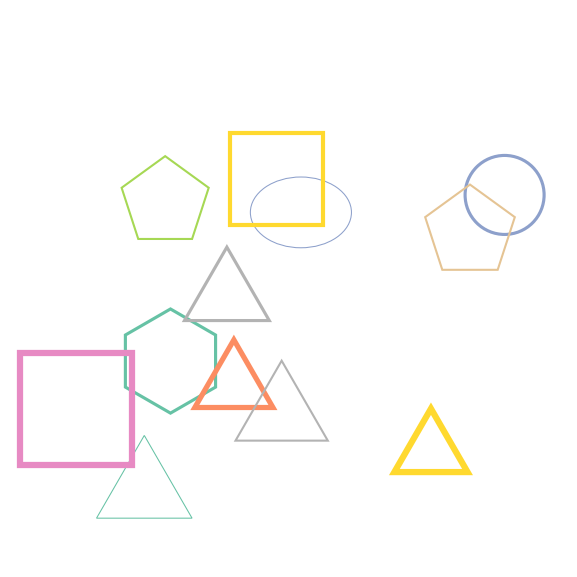[{"shape": "hexagon", "thickness": 1.5, "radius": 0.45, "center": [0.295, 0.374]}, {"shape": "triangle", "thickness": 0.5, "radius": 0.48, "center": [0.25, 0.15]}, {"shape": "triangle", "thickness": 2.5, "radius": 0.39, "center": [0.405, 0.333]}, {"shape": "oval", "thickness": 0.5, "radius": 0.44, "center": [0.521, 0.631]}, {"shape": "circle", "thickness": 1.5, "radius": 0.34, "center": [0.874, 0.662]}, {"shape": "square", "thickness": 3, "radius": 0.48, "center": [0.131, 0.291]}, {"shape": "pentagon", "thickness": 1, "radius": 0.4, "center": [0.286, 0.649]}, {"shape": "square", "thickness": 2, "radius": 0.4, "center": [0.479, 0.689]}, {"shape": "triangle", "thickness": 3, "radius": 0.37, "center": [0.746, 0.218]}, {"shape": "pentagon", "thickness": 1, "radius": 0.41, "center": [0.814, 0.598]}, {"shape": "triangle", "thickness": 1.5, "radius": 0.42, "center": [0.393, 0.486]}, {"shape": "triangle", "thickness": 1, "radius": 0.46, "center": [0.488, 0.282]}]